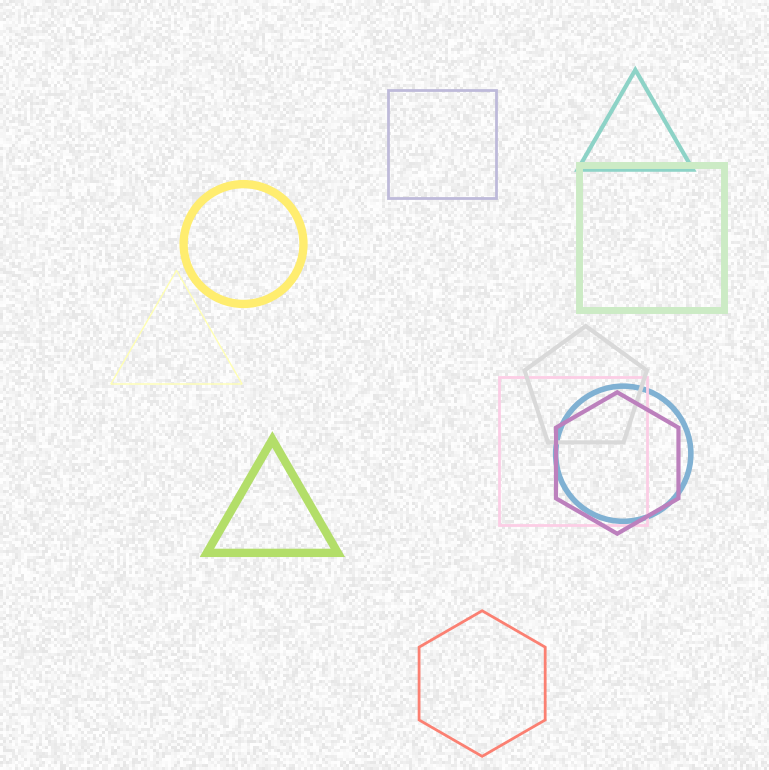[{"shape": "triangle", "thickness": 1.5, "radius": 0.43, "center": [0.825, 0.823]}, {"shape": "triangle", "thickness": 0.5, "radius": 0.49, "center": [0.229, 0.55]}, {"shape": "square", "thickness": 1, "radius": 0.35, "center": [0.574, 0.813]}, {"shape": "hexagon", "thickness": 1, "radius": 0.47, "center": [0.626, 0.112]}, {"shape": "circle", "thickness": 2, "radius": 0.44, "center": [0.809, 0.411]}, {"shape": "triangle", "thickness": 3, "radius": 0.49, "center": [0.354, 0.331]}, {"shape": "square", "thickness": 1, "radius": 0.48, "center": [0.744, 0.414]}, {"shape": "pentagon", "thickness": 1.5, "radius": 0.42, "center": [0.761, 0.493]}, {"shape": "hexagon", "thickness": 1.5, "radius": 0.46, "center": [0.802, 0.399]}, {"shape": "square", "thickness": 2.5, "radius": 0.47, "center": [0.846, 0.692]}, {"shape": "circle", "thickness": 3, "radius": 0.39, "center": [0.316, 0.683]}]